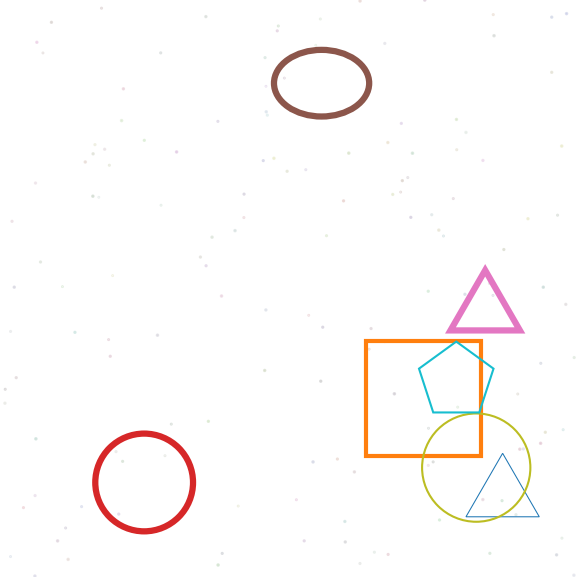[{"shape": "triangle", "thickness": 0.5, "radius": 0.37, "center": [0.87, 0.141]}, {"shape": "square", "thickness": 2, "radius": 0.5, "center": [0.734, 0.309]}, {"shape": "circle", "thickness": 3, "radius": 0.42, "center": [0.25, 0.164]}, {"shape": "oval", "thickness": 3, "radius": 0.41, "center": [0.557, 0.855]}, {"shape": "triangle", "thickness": 3, "radius": 0.35, "center": [0.84, 0.462]}, {"shape": "circle", "thickness": 1, "radius": 0.47, "center": [0.825, 0.189]}, {"shape": "pentagon", "thickness": 1, "radius": 0.34, "center": [0.79, 0.34]}]